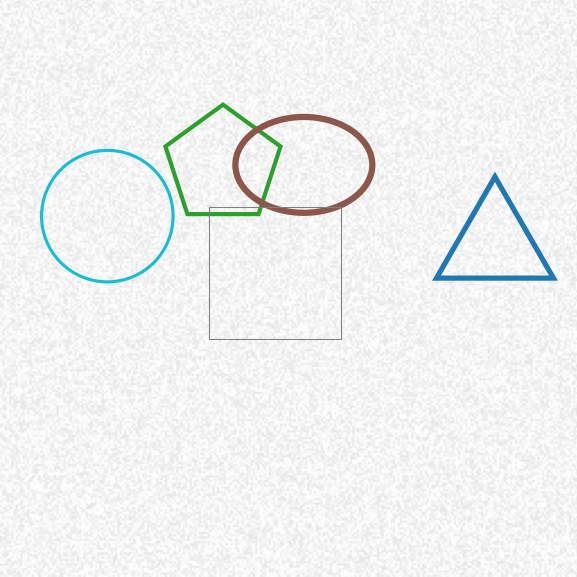[{"shape": "triangle", "thickness": 2.5, "radius": 0.58, "center": [0.857, 0.576]}, {"shape": "pentagon", "thickness": 2, "radius": 0.52, "center": [0.386, 0.713]}, {"shape": "oval", "thickness": 3, "radius": 0.59, "center": [0.526, 0.714]}, {"shape": "square", "thickness": 0.5, "radius": 0.57, "center": [0.476, 0.527]}, {"shape": "circle", "thickness": 1.5, "radius": 0.57, "center": [0.186, 0.625]}]